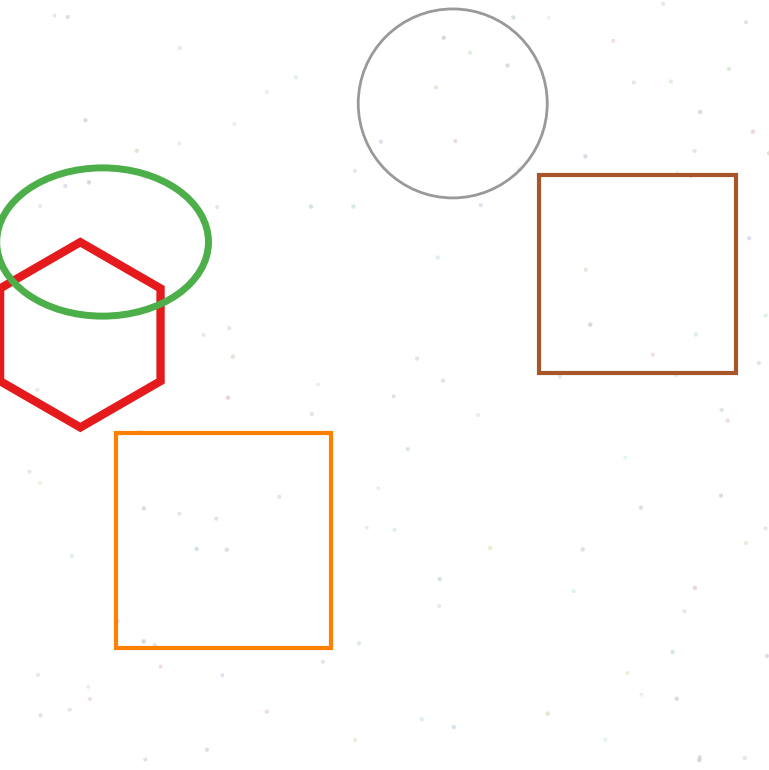[{"shape": "hexagon", "thickness": 3, "radius": 0.6, "center": [0.104, 0.565]}, {"shape": "oval", "thickness": 2.5, "radius": 0.69, "center": [0.133, 0.686]}, {"shape": "square", "thickness": 1.5, "radius": 0.7, "center": [0.291, 0.298]}, {"shape": "square", "thickness": 1.5, "radius": 0.64, "center": [0.828, 0.644]}, {"shape": "circle", "thickness": 1, "radius": 0.61, "center": [0.588, 0.866]}]